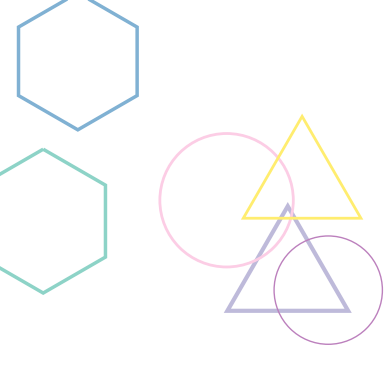[{"shape": "hexagon", "thickness": 2.5, "radius": 0.93, "center": [0.112, 0.426]}, {"shape": "triangle", "thickness": 3, "radius": 0.91, "center": [0.747, 0.283]}, {"shape": "hexagon", "thickness": 2.5, "radius": 0.89, "center": [0.202, 0.841]}, {"shape": "circle", "thickness": 2, "radius": 0.87, "center": [0.589, 0.48]}, {"shape": "circle", "thickness": 1, "radius": 0.7, "center": [0.853, 0.246]}, {"shape": "triangle", "thickness": 2, "radius": 0.88, "center": [0.785, 0.521]}]